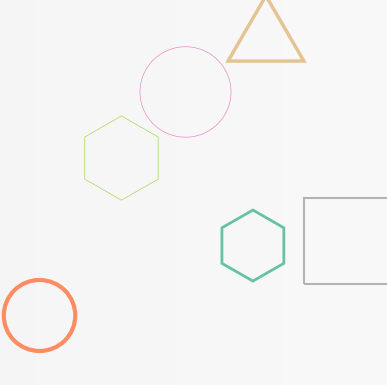[{"shape": "hexagon", "thickness": 2, "radius": 0.46, "center": [0.653, 0.362]}, {"shape": "circle", "thickness": 3, "radius": 0.46, "center": [0.102, 0.181]}, {"shape": "circle", "thickness": 0.5, "radius": 0.59, "center": [0.479, 0.761]}, {"shape": "hexagon", "thickness": 0.5, "radius": 0.55, "center": [0.313, 0.589]}, {"shape": "triangle", "thickness": 2.5, "radius": 0.57, "center": [0.686, 0.898]}, {"shape": "square", "thickness": 1.5, "radius": 0.56, "center": [0.896, 0.373]}]